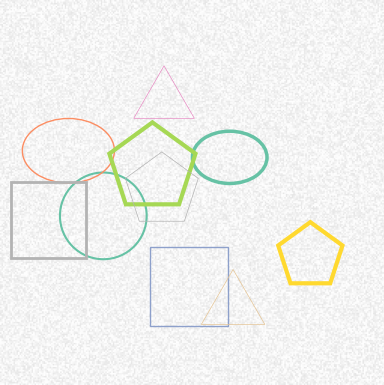[{"shape": "oval", "thickness": 2.5, "radius": 0.48, "center": [0.597, 0.591]}, {"shape": "circle", "thickness": 1.5, "radius": 0.56, "center": [0.268, 0.439]}, {"shape": "oval", "thickness": 1, "radius": 0.6, "center": [0.178, 0.609]}, {"shape": "square", "thickness": 1, "radius": 0.51, "center": [0.491, 0.255]}, {"shape": "triangle", "thickness": 0.5, "radius": 0.45, "center": [0.426, 0.738]}, {"shape": "pentagon", "thickness": 3, "radius": 0.59, "center": [0.396, 0.564]}, {"shape": "pentagon", "thickness": 3, "radius": 0.44, "center": [0.806, 0.335]}, {"shape": "triangle", "thickness": 0.5, "radius": 0.48, "center": [0.605, 0.205]}, {"shape": "pentagon", "thickness": 0.5, "radius": 0.5, "center": [0.42, 0.506]}, {"shape": "square", "thickness": 2, "radius": 0.49, "center": [0.126, 0.429]}]